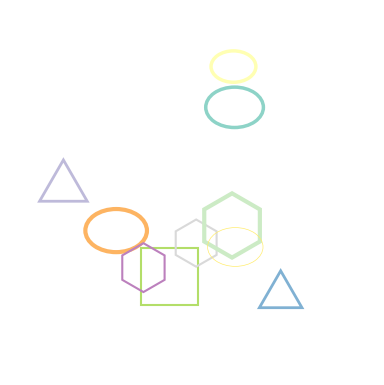[{"shape": "oval", "thickness": 2.5, "radius": 0.37, "center": [0.609, 0.721]}, {"shape": "oval", "thickness": 2.5, "radius": 0.29, "center": [0.606, 0.827]}, {"shape": "triangle", "thickness": 2, "radius": 0.36, "center": [0.165, 0.513]}, {"shape": "triangle", "thickness": 2, "radius": 0.32, "center": [0.729, 0.233]}, {"shape": "oval", "thickness": 3, "radius": 0.4, "center": [0.302, 0.401]}, {"shape": "square", "thickness": 1.5, "radius": 0.37, "center": [0.439, 0.283]}, {"shape": "hexagon", "thickness": 1.5, "radius": 0.31, "center": [0.51, 0.369]}, {"shape": "hexagon", "thickness": 1.5, "radius": 0.32, "center": [0.373, 0.305]}, {"shape": "hexagon", "thickness": 3, "radius": 0.42, "center": [0.603, 0.414]}, {"shape": "oval", "thickness": 0.5, "radius": 0.36, "center": [0.611, 0.358]}]